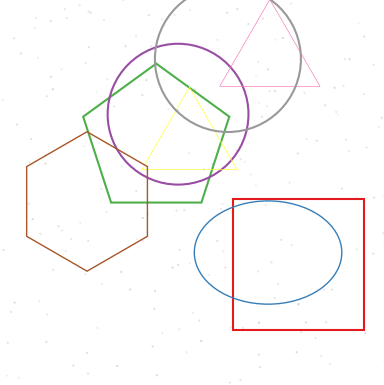[{"shape": "square", "thickness": 1.5, "radius": 0.85, "center": [0.774, 0.314]}, {"shape": "oval", "thickness": 1, "radius": 0.96, "center": [0.696, 0.344]}, {"shape": "pentagon", "thickness": 1.5, "radius": 1.0, "center": [0.406, 0.635]}, {"shape": "circle", "thickness": 1.5, "radius": 0.91, "center": [0.462, 0.703]}, {"shape": "triangle", "thickness": 0.5, "radius": 0.71, "center": [0.492, 0.631]}, {"shape": "hexagon", "thickness": 1, "radius": 0.91, "center": [0.226, 0.477]}, {"shape": "triangle", "thickness": 0.5, "radius": 0.75, "center": [0.701, 0.851]}, {"shape": "circle", "thickness": 1.5, "radius": 0.95, "center": [0.592, 0.847]}]